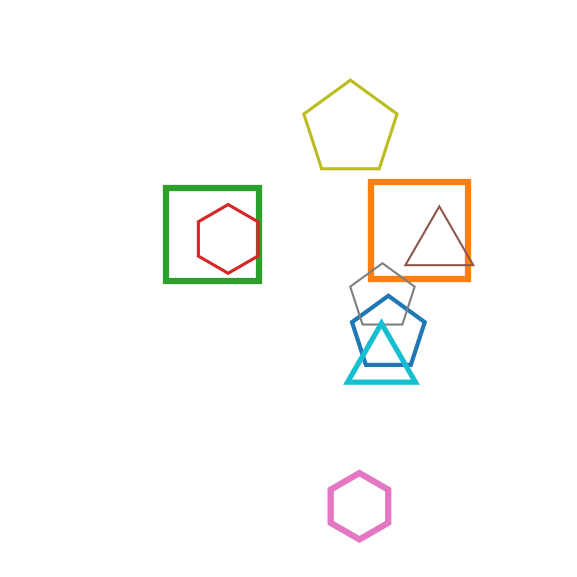[{"shape": "pentagon", "thickness": 2, "radius": 0.33, "center": [0.672, 0.421]}, {"shape": "square", "thickness": 3, "radius": 0.42, "center": [0.726, 0.6]}, {"shape": "square", "thickness": 3, "radius": 0.4, "center": [0.369, 0.593]}, {"shape": "hexagon", "thickness": 1.5, "radius": 0.3, "center": [0.395, 0.585]}, {"shape": "triangle", "thickness": 1, "radius": 0.34, "center": [0.761, 0.574]}, {"shape": "hexagon", "thickness": 3, "radius": 0.29, "center": [0.622, 0.123]}, {"shape": "pentagon", "thickness": 1, "radius": 0.29, "center": [0.662, 0.485]}, {"shape": "pentagon", "thickness": 1.5, "radius": 0.42, "center": [0.607, 0.776]}, {"shape": "triangle", "thickness": 2.5, "radius": 0.34, "center": [0.661, 0.371]}]